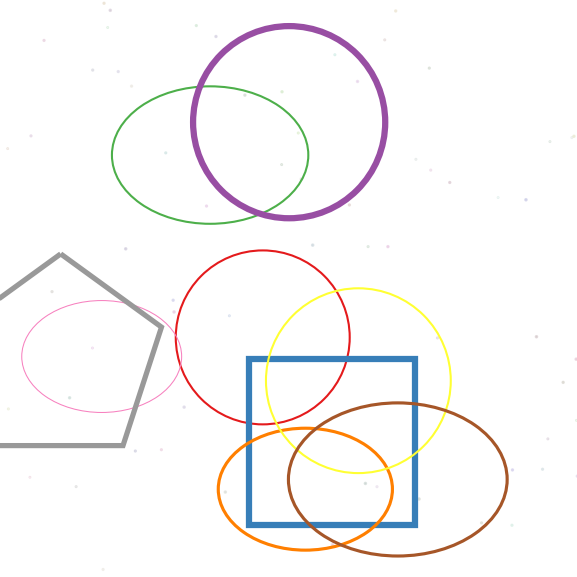[{"shape": "circle", "thickness": 1, "radius": 0.75, "center": [0.455, 0.415]}, {"shape": "square", "thickness": 3, "radius": 0.72, "center": [0.576, 0.234]}, {"shape": "oval", "thickness": 1, "radius": 0.85, "center": [0.364, 0.731]}, {"shape": "circle", "thickness": 3, "radius": 0.83, "center": [0.501, 0.788]}, {"shape": "oval", "thickness": 1.5, "radius": 0.75, "center": [0.529, 0.152]}, {"shape": "circle", "thickness": 1, "radius": 0.8, "center": [0.621, 0.34]}, {"shape": "oval", "thickness": 1.5, "radius": 0.95, "center": [0.689, 0.169]}, {"shape": "oval", "thickness": 0.5, "radius": 0.69, "center": [0.176, 0.382]}, {"shape": "pentagon", "thickness": 2.5, "radius": 0.92, "center": [0.105, 0.376]}]